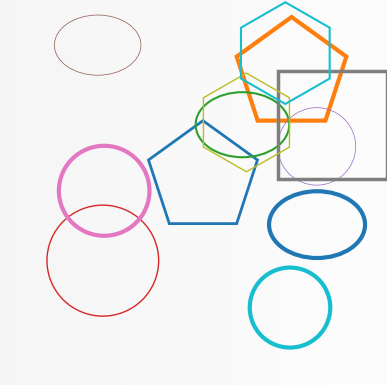[{"shape": "pentagon", "thickness": 2, "radius": 0.74, "center": [0.524, 0.539]}, {"shape": "oval", "thickness": 3, "radius": 0.62, "center": [0.818, 0.417]}, {"shape": "pentagon", "thickness": 3, "radius": 0.74, "center": [0.752, 0.807]}, {"shape": "oval", "thickness": 1.5, "radius": 0.6, "center": [0.626, 0.676]}, {"shape": "circle", "thickness": 1, "radius": 0.72, "center": [0.265, 0.323]}, {"shape": "circle", "thickness": 0.5, "radius": 0.5, "center": [0.817, 0.62]}, {"shape": "oval", "thickness": 0.5, "radius": 0.56, "center": [0.252, 0.883]}, {"shape": "circle", "thickness": 3, "radius": 0.58, "center": [0.269, 0.504]}, {"shape": "square", "thickness": 2.5, "radius": 0.7, "center": [0.857, 0.675]}, {"shape": "hexagon", "thickness": 1, "radius": 0.64, "center": [0.636, 0.682]}, {"shape": "hexagon", "thickness": 1.5, "radius": 0.66, "center": [0.736, 0.862]}, {"shape": "circle", "thickness": 3, "radius": 0.52, "center": [0.748, 0.201]}]